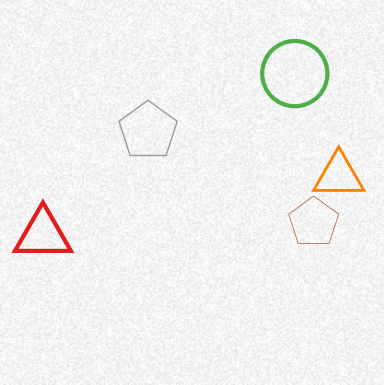[{"shape": "triangle", "thickness": 3, "radius": 0.42, "center": [0.112, 0.39]}, {"shape": "circle", "thickness": 3, "radius": 0.42, "center": [0.766, 0.809]}, {"shape": "triangle", "thickness": 2, "radius": 0.38, "center": [0.88, 0.543]}, {"shape": "pentagon", "thickness": 0.5, "radius": 0.34, "center": [0.815, 0.423]}, {"shape": "pentagon", "thickness": 1, "radius": 0.4, "center": [0.385, 0.66]}]